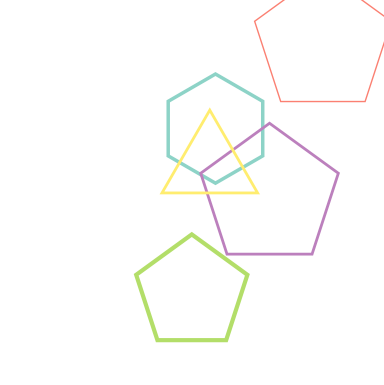[{"shape": "hexagon", "thickness": 2.5, "radius": 0.71, "center": [0.56, 0.666]}, {"shape": "pentagon", "thickness": 1, "radius": 0.93, "center": [0.839, 0.887]}, {"shape": "pentagon", "thickness": 3, "radius": 0.76, "center": [0.498, 0.239]}, {"shape": "pentagon", "thickness": 2, "radius": 0.94, "center": [0.7, 0.492]}, {"shape": "triangle", "thickness": 2, "radius": 0.72, "center": [0.545, 0.571]}]